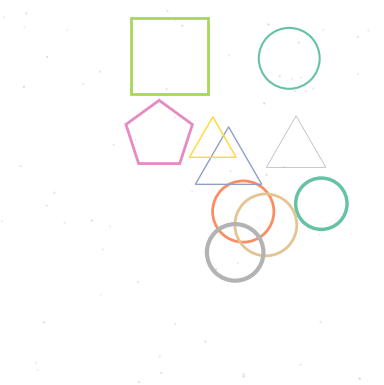[{"shape": "circle", "thickness": 1.5, "radius": 0.4, "center": [0.751, 0.848]}, {"shape": "circle", "thickness": 2.5, "radius": 0.33, "center": [0.835, 0.471]}, {"shape": "circle", "thickness": 2, "radius": 0.4, "center": [0.632, 0.451]}, {"shape": "triangle", "thickness": 1, "radius": 0.5, "center": [0.594, 0.571]}, {"shape": "pentagon", "thickness": 2, "radius": 0.45, "center": [0.413, 0.649]}, {"shape": "square", "thickness": 2, "radius": 0.5, "center": [0.44, 0.854]}, {"shape": "triangle", "thickness": 1, "radius": 0.35, "center": [0.553, 0.626]}, {"shape": "circle", "thickness": 2, "radius": 0.4, "center": [0.69, 0.416]}, {"shape": "circle", "thickness": 3, "radius": 0.37, "center": [0.611, 0.344]}, {"shape": "triangle", "thickness": 0.5, "radius": 0.45, "center": [0.769, 0.61]}]